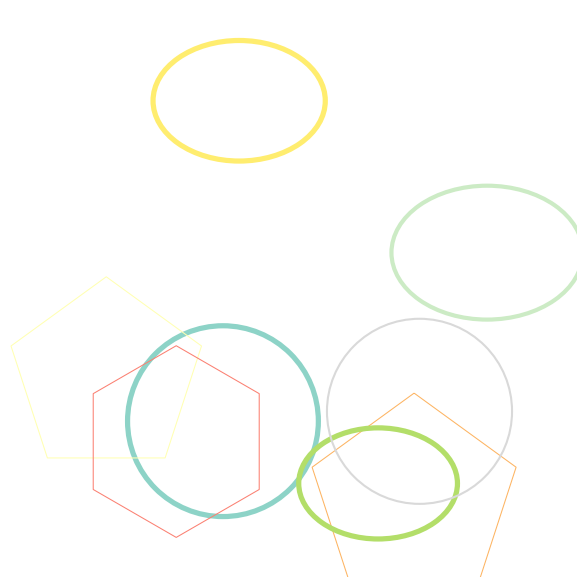[{"shape": "circle", "thickness": 2.5, "radius": 0.83, "center": [0.386, 0.27]}, {"shape": "pentagon", "thickness": 0.5, "radius": 0.87, "center": [0.184, 0.346]}, {"shape": "hexagon", "thickness": 0.5, "radius": 0.83, "center": [0.305, 0.235]}, {"shape": "pentagon", "thickness": 0.5, "radius": 0.93, "center": [0.717, 0.133]}, {"shape": "oval", "thickness": 2.5, "radius": 0.69, "center": [0.655, 0.162]}, {"shape": "circle", "thickness": 1, "radius": 0.8, "center": [0.726, 0.287]}, {"shape": "oval", "thickness": 2, "radius": 0.83, "center": [0.843, 0.562]}, {"shape": "oval", "thickness": 2.5, "radius": 0.75, "center": [0.414, 0.825]}]